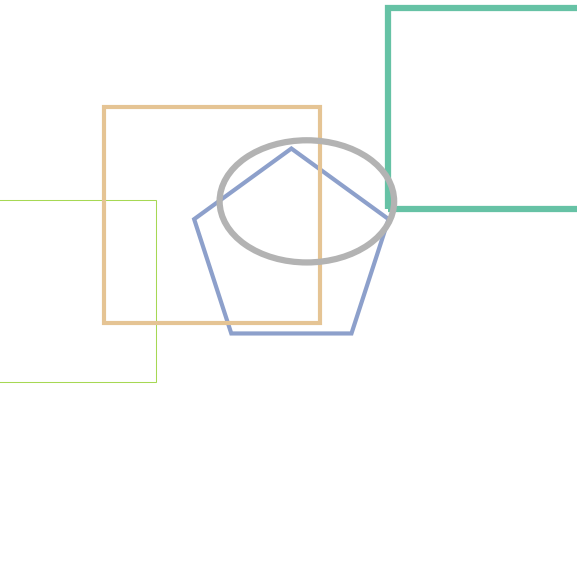[{"shape": "square", "thickness": 3, "radius": 0.87, "center": [0.846, 0.812]}, {"shape": "pentagon", "thickness": 2, "radius": 0.89, "center": [0.505, 0.565]}, {"shape": "square", "thickness": 0.5, "radius": 0.79, "center": [0.112, 0.495]}, {"shape": "square", "thickness": 2, "radius": 0.94, "center": [0.367, 0.626]}, {"shape": "oval", "thickness": 3, "radius": 0.76, "center": [0.531, 0.65]}]